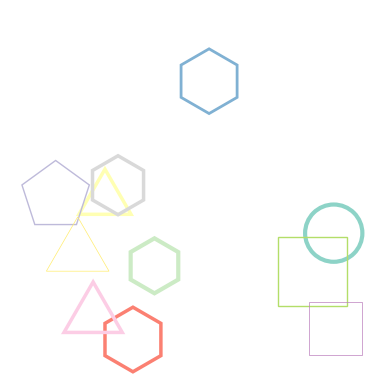[{"shape": "circle", "thickness": 3, "radius": 0.37, "center": [0.867, 0.394]}, {"shape": "triangle", "thickness": 2.5, "radius": 0.39, "center": [0.273, 0.482]}, {"shape": "pentagon", "thickness": 1, "radius": 0.46, "center": [0.144, 0.491]}, {"shape": "hexagon", "thickness": 2.5, "radius": 0.42, "center": [0.345, 0.118]}, {"shape": "hexagon", "thickness": 2, "radius": 0.42, "center": [0.543, 0.789]}, {"shape": "square", "thickness": 1, "radius": 0.45, "center": [0.811, 0.296]}, {"shape": "triangle", "thickness": 2.5, "radius": 0.44, "center": [0.242, 0.18]}, {"shape": "hexagon", "thickness": 2.5, "radius": 0.38, "center": [0.307, 0.519]}, {"shape": "square", "thickness": 0.5, "radius": 0.35, "center": [0.87, 0.147]}, {"shape": "hexagon", "thickness": 3, "radius": 0.36, "center": [0.401, 0.31]}, {"shape": "triangle", "thickness": 0.5, "radius": 0.47, "center": [0.202, 0.343]}]